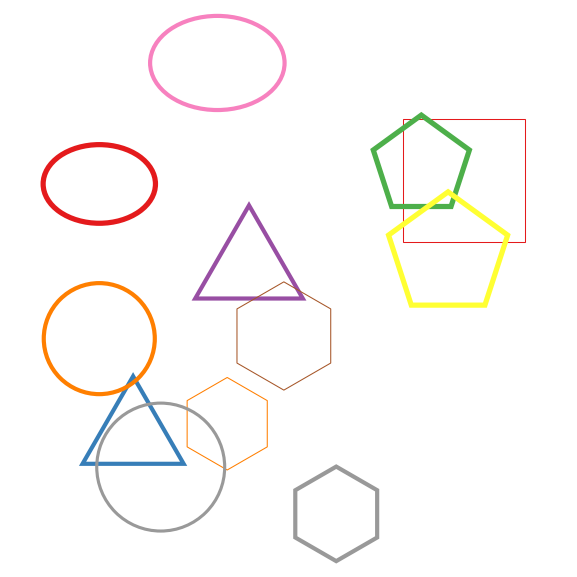[{"shape": "square", "thickness": 0.5, "radius": 0.53, "center": [0.804, 0.686]}, {"shape": "oval", "thickness": 2.5, "radius": 0.49, "center": [0.172, 0.681]}, {"shape": "triangle", "thickness": 2, "radius": 0.51, "center": [0.23, 0.247]}, {"shape": "pentagon", "thickness": 2.5, "radius": 0.44, "center": [0.73, 0.712]}, {"shape": "triangle", "thickness": 2, "radius": 0.54, "center": [0.431, 0.536]}, {"shape": "hexagon", "thickness": 0.5, "radius": 0.4, "center": [0.393, 0.265]}, {"shape": "circle", "thickness": 2, "radius": 0.48, "center": [0.172, 0.413]}, {"shape": "pentagon", "thickness": 2.5, "radius": 0.54, "center": [0.776, 0.558]}, {"shape": "hexagon", "thickness": 0.5, "radius": 0.47, "center": [0.492, 0.417]}, {"shape": "oval", "thickness": 2, "radius": 0.58, "center": [0.376, 0.89]}, {"shape": "hexagon", "thickness": 2, "radius": 0.41, "center": [0.582, 0.109]}, {"shape": "circle", "thickness": 1.5, "radius": 0.55, "center": [0.278, 0.19]}]